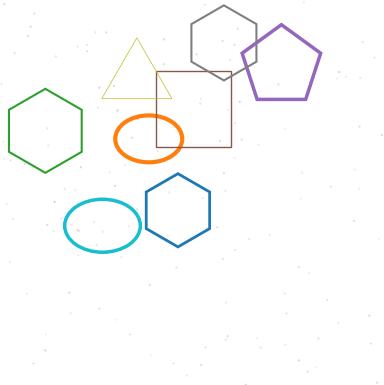[{"shape": "hexagon", "thickness": 2, "radius": 0.48, "center": [0.462, 0.454]}, {"shape": "oval", "thickness": 3, "radius": 0.44, "center": [0.386, 0.639]}, {"shape": "hexagon", "thickness": 1.5, "radius": 0.55, "center": [0.118, 0.66]}, {"shape": "pentagon", "thickness": 2.5, "radius": 0.54, "center": [0.731, 0.829]}, {"shape": "square", "thickness": 1, "radius": 0.49, "center": [0.503, 0.716]}, {"shape": "hexagon", "thickness": 1.5, "radius": 0.49, "center": [0.582, 0.889]}, {"shape": "triangle", "thickness": 0.5, "radius": 0.53, "center": [0.355, 0.796]}, {"shape": "oval", "thickness": 2.5, "radius": 0.49, "center": [0.266, 0.414]}]